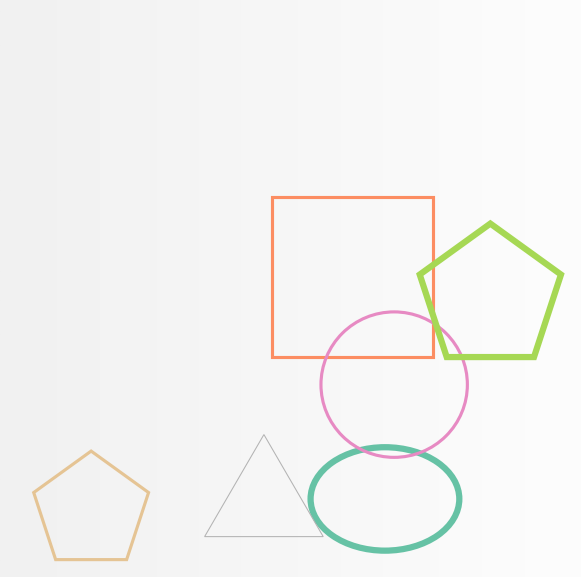[{"shape": "oval", "thickness": 3, "radius": 0.64, "center": [0.662, 0.135]}, {"shape": "square", "thickness": 1.5, "radius": 0.69, "center": [0.607, 0.519]}, {"shape": "circle", "thickness": 1.5, "radius": 0.63, "center": [0.678, 0.333]}, {"shape": "pentagon", "thickness": 3, "radius": 0.64, "center": [0.844, 0.484]}, {"shape": "pentagon", "thickness": 1.5, "radius": 0.52, "center": [0.157, 0.114]}, {"shape": "triangle", "thickness": 0.5, "radius": 0.59, "center": [0.454, 0.129]}]